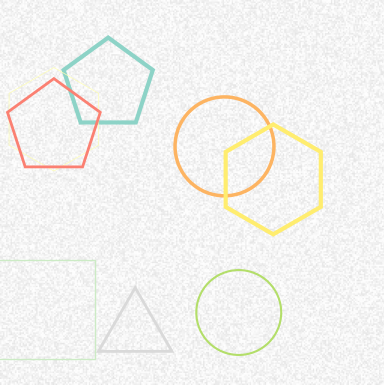[{"shape": "pentagon", "thickness": 3, "radius": 0.61, "center": [0.281, 0.78]}, {"shape": "hexagon", "thickness": 0.5, "radius": 0.67, "center": [0.14, 0.69]}, {"shape": "pentagon", "thickness": 2, "radius": 0.63, "center": [0.14, 0.669]}, {"shape": "circle", "thickness": 2.5, "radius": 0.64, "center": [0.583, 0.62]}, {"shape": "circle", "thickness": 1.5, "radius": 0.55, "center": [0.62, 0.188]}, {"shape": "triangle", "thickness": 2, "radius": 0.55, "center": [0.351, 0.142]}, {"shape": "square", "thickness": 1, "radius": 0.64, "center": [0.118, 0.196]}, {"shape": "hexagon", "thickness": 3, "radius": 0.71, "center": [0.71, 0.534]}]